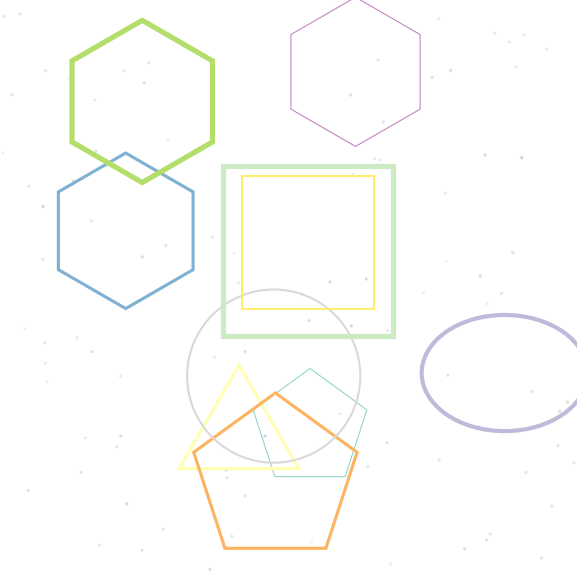[{"shape": "pentagon", "thickness": 0.5, "radius": 0.52, "center": [0.537, 0.257]}, {"shape": "triangle", "thickness": 1.5, "radius": 0.6, "center": [0.414, 0.248]}, {"shape": "oval", "thickness": 2, "radius": 0.72, "center": [0.874, 0.353]}, {"shape": "hexagon", "thickness": 1.5, "radius": 0.67, "center": [0.218, 0.599]}, {"shape": "pentagon", "thickness": 1.5, "radius": 0.74, "center": [0.477, 0.17]}, {"shape": "hexagon", "thickness": 2.5, "radius": 0.7, "center": [0.246, 0.824]}, {"shape": "circle", "thickness": 1, "radius": 0.75, "center": [0.474, 0.348]}, {"shape": "hexagon", "thickness": 0.5, "radius": 0.65, "center": [0.616, 0.875]}, {"shape": "square", "thickness": 2.5, "radius": 0.74, "center": [0.533, 0.565]}, {"shape": "square", "thickness": 1, "radius": 0.57, "center": [0.533, 0.58]}]